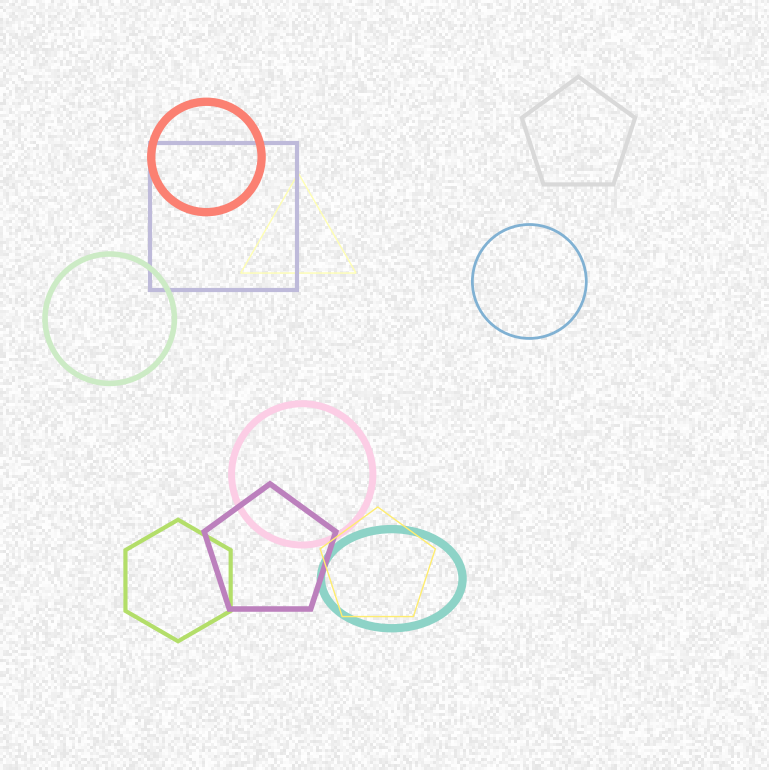[{"shape": "oval", "thickness": 3, "radius": 0.46, "center": [0.509, 0.248]}, {"shape": "triangle", "thickness": 0.5, "radius": 0.43, "center": [0.387, 0.689]}, {"shape": "square", "thickness": 1.5, "radius": 0.48, "center": [0.291, 0.719]}, {"shape": "circle", "thickness": 3, "radius": 0.36, "center": [0.268, 0.796]}, {"shape": "circle", "thickness": 1, "radius": 0.37, "center": [0.687, 0.634]}, {"shape": "hexagon", "thickness": 1.5, "radius": 0.39, "center": [0.231, 0.246]}, {"shape": "circle", "thickness": 2.5, "radius": 0.46, "center": [0.393, 0.384]}, {"shape": "pentagon", "thickness": 1.5, "radius": 0.39, "center": [0.751, 0.823]}, {"shape": "pentagon", "thickness": 2, "radius": 0.45, "center": [0.351, 0.282]}, {"shape": "circle", "thickness": 2, "radius": 0.42, "center": [0.142, 0.586]}, {"shape": "pentagon", "thickness": 0.5, "radius": 0.39, "center": [0.491, 0.263]}]